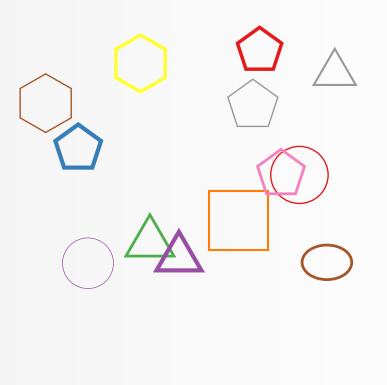[{"shape": "circle", "thickness": 1, "radius": 0.37, "center": [0.773, 0.546]}, {"shape": "pentagon", "thickness": 2.5, "radius": 0.3, "center": [0.67, 0.869]}, {"shape": "pentagon", "thickness": 3, "radius": 0.31, "center": [0.202, 0.615]}, {"shape": "triangle", "thickness": 2, "radius": 0.36, "center": [0.387, 0.371]}, {"shape": "circle", "thickness": 0.5, "radius": 0.33, "center": [0.227, 0.316]}, {"shape": "triangle", "thickness": 3, "radius": 0.33, "center": [0.462, 0.331]}, {"shape": "square", "thickness": 1.5, "radius": 0.38, "center": [0.616, 0.427]}, {"shape": "hexagon", "thickness": 2.5, "radius": 0.37, "center": [0.363, 0.835]}, {"shape": "hexagon", "thickness": 1, "radius": 0.38, "center": [0.118, 0.732]}, {"shape": "oval", "thickness": 2, "radius": 0.32, "center": [0.844, 0.319]}, {"shape": "pentagon", "thickness": 2, "radius": 0.32, "center": [0.725, 0.548]}, {"shape": "pentagon", "thickness": 1, "radius": 0.34, "center": [0.653, 0.726]}, {"shape": "triangle", "thickness": 1.5, "radius": 0.31, "center": [0.864, 0.811]}]